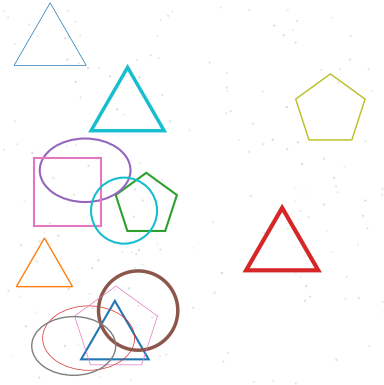[{"shape": "triangle", "thickness": 0.5, "radius": 0.54, "center": [0.13, 0.884]}, {"shape": "triangle", "thickness": 1.5, "radius": 0.51, "center": [0.298, 0.117]}, {"shape": "triangle", "thickness": 1, "radius": 0.42, "center": [0.115, 0.298]}, {"shape": "pentagon", "thickness": 1.5, "radius": 0.42, "center": [0.38, 0.468]}, {"shape": "oval", "thickness": 0.5, "radius": 0.6, "center": [0.23, 0.122]}, {"shape": "triangle", "thickness": 3, "radius": 0.54, "center": [0.733, 0.352]}, {"shape": "oval", "thickness": 1.5, "radius": 0.59, "center": [0.221, 0.558]}, {"shape": "circle", "thickness": 2.5, "radius": 0.51, "center": [0.359, 0.193]}, {"shape": "pentagon", "thickness": 0.5, "radius": 0.57, "center": [0.301, 0.144]}, {"shape": "square", "thickness": 1.5, "radius": 0.44, "center": [0.175, 0.502]}, {"shape": "oval", "thickness": 1, "radius": 0.54, "center": [0.191, 0.101]}, {"shape": "pentagon", "thickness": 1, "radius": 0.47, "center": [0.858, 0.713]}, {"shape": "circle", "thickness": 1.5, "radius": 0.43, "center": [0.322, 0.453]}, {"shape": "triangle", "thickness": 2.5, "radius": 0.55, "center": [0.331, 0.715]}]